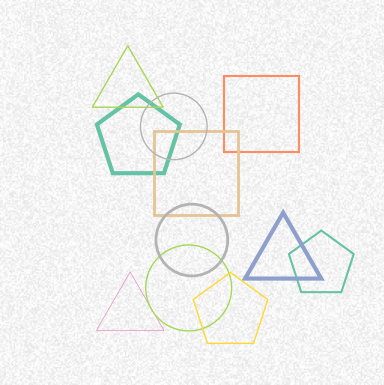[{"shape": "pentagon", "thickness": 1.5, "radius": 0.44, "center": [0.835, 0.313]}, {"shape": "pentagon", "thickness": 3, "radius": 0.57, "center": [0.359, 0.642]}, {"shape": "square", "thickness": 1.5, "radius": 0.49, "center": [0.679, 0.704]}, {"shape": "triangle", "thickness": 3, "radius": 0.57, "center": [0.735, 0.334]}, {"shape": "triangle", "thickness": 0.5, "radius": 0.51, "center": [0.338, 0.192]}, {"shape": "triangle", "thickness": 1, "radius": 0.53, "center": [0.332, 0.775]}, {"shape": "circle", "thickness": 1, "radius": 0.56, "center": [0.49, 0.252]}, {"shape": "pentagon", "thickness": 1, "radius": 0.51, "center": [0.599, 0.19]}, {"shape": "square", "thickness": 2, "radius": 0.55, "center": [0.509, 0.551]}, {"shape": "circle", "thickness": 2, "radius": 0.47, "center": [0.498, 0.377]}, {"shape": "circle", "thickness": 1, "radius": 0.43, "center": [0.451, 0.672]}]